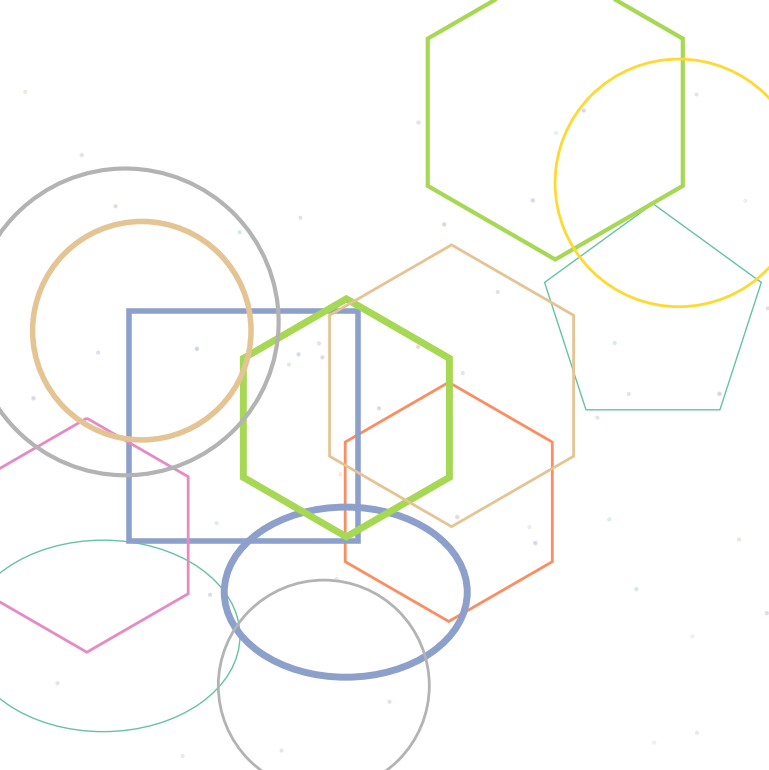[{"shape": "oval", "thickness": 0.5, "radius": 0.89, "center": [0.134, 0.174]}, {"shape": "pentagon", "thickness": 0.5, "radius": 0.74, "center": [0.848, 0.588]}, {"shape": "hexagon", "thickness": 1, "radius": 0.78, "center": [0.583, 0.348]}, {"shape": "oval", "thickness": 2.5, "radius": 0.79, "center": [0.449, 0.231]}, {"shape": "square", "thickness": 2, "radius": 0.75, "center": [0.316, 0.447]}, {"shape": "hexagon", "thickness": 1, "radius": 0.76, "center": [0.113, 0.305]}, {"shape": "hexagon", "thickness": 1.5, "radius": 0.96, "center": [0.721, 0.854]}, {"shape": "hexagon", "thickness": 2.5, "radius": 0.77, "center": [0.45, 0.457]}, {"shape": "circle", "thickness": 1, "radius": 0.8, "center": [0.882, 0.762]}, {"shape": "circle", "thickness": 2, "radius": 0.71, "center": [0.184, 0.571]}, {"shape": "hexagon", "thickness": 1, "radius": 0.91, "center": [0.586, 0.499]}, {"shape": "circle", "thickness": 1, "radius": 0.69, "center": [0.421, 0.11]}, {"shape": "circle", "thickness": 1.5, "radius": 1.0, "center": [0.163, 0.582]}]